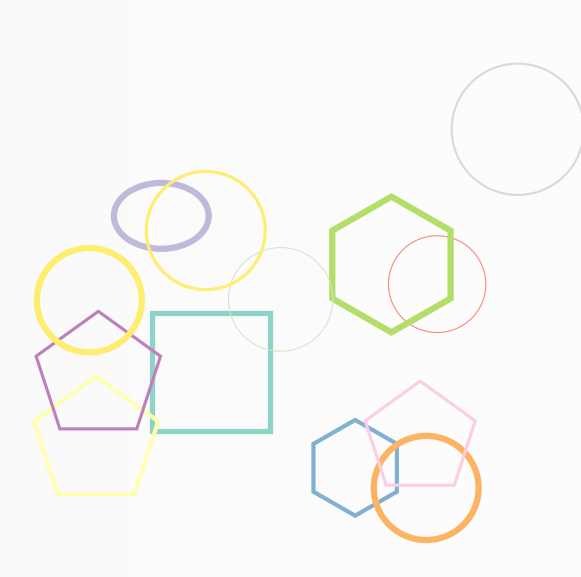[{"shape": "square", "thickness": 2.5, "radius": 0.51, "center": [0.363, 0.355]}, {"shape": "pentagon", "thickness": 2, "radius": 0.56, "center": [0.165, 0.235]}, {"shape": "oval", "thickness": 3, "radius": 0.41, "center": [0.278, 0.625]}, {"shape": "circle", "thickness": 0.5, "radius": 0.42, "center": [0.752, 0.507]}, {"shape": "hexagon", "thickness": 2, "radius": 0.41, "center": [0.611, 0.189]}, {"shape": "circle", "thickness": 3, "radius": 0.45, "center": [0.733, 0.154]}, {"shape": "hexagon", "thickness": 3, "radius": 0.59, "center": [0.673, 0.541]}, {"shape": "pentagon", "thickness": 1.5, "radius": 0.5, "center": [0.723, 0.24]}, {"shape": "circle", "thickness": 1, "radius": 0.57, "center": [0.891, 0.775]}, {"shape": "pentagon", "thickness": 1.5, "radius": 0.56, "center": [0.169, 0.348]}, {"shape": "circle", "thickness": 0.5, "radius": 0.45, "center": [0.483, 0.481]}, {"shape": "circle", "thickness": 1.5, "radius": 0.51, "center": [0.354, 0.6]}, {"shape": "circle", "thickness": 3, "radius": 0.45, "center": [0.154, 0.479]}]